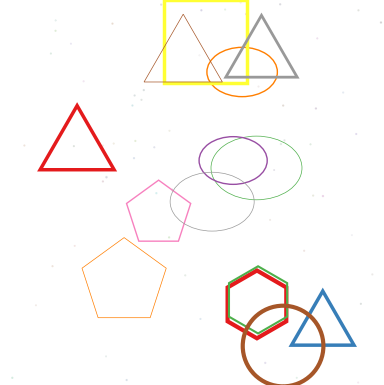[{"shape": "hexagon", "thickness": 3, "radius": 0.44, "center": [0.667, 0.209]}, {"shape": "triangle", "thickness": 2.5, "radius": 0.55, "center": [0.2, 0.615]}, {"shape": "triangle", "thickness": 2.5, "radius": 0.47, "center": [0.838, 0.15]}, {"shape": "hexagon", "thickness": 1.5, "radius": 0.44, "center": [0.67, 0.221]}, {"shape": "oval", "thickness": 0.5, "radius": 0.59, "center": [0.666, 0.564]}, {"shape": "oval", "thickness": 1, "radius": 0.44, "center": [0.606, 0.583]}, {"shape": "pentagon", "thickness": 0.5, "radius": 0.58, "center": [0.322, 0.268]}, {"shape": "oval", "thickness": 1, "radius": 0.46, "center": [0.629, 0.813]}, {"shape": "square", "thickness": 2.5, "radius": 0.54, "center": [0.533, 0.892]}, {"shape": "circle", "thickness": 3, "radius": 0.52, "center": [0.735, 0.101]}, {"shape": "triangle", "thickness": 0.5, "radius": 0.59, "center": [0.476, 0.846]}, {"shape": "pentagon", "thickness": 1, "radius": 0.44, "center": [0.412, 0.444]}, {"shape": "oval", "thickness": 0.5, "radius": 0.55, "center": [0.551, 0.476]}, {"shape": "triangle", "thickness": 2, "radius": 0.54, "center": [0.679, 0.853]}]